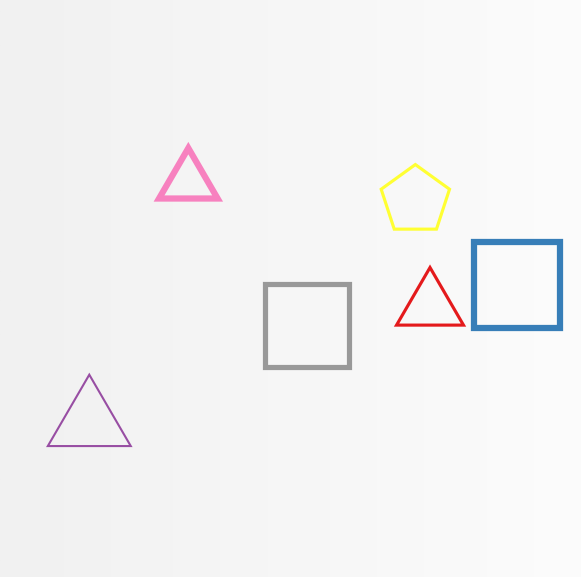[{"shape": "triangle", "thickness": 1.5, "radius": 0.33, "center": [0.74, 0.469]}, {"shape": "square", "thickness": 3, "radius": 0.37, "center": [0.889, 0.506]}, {"shape": "triangle", "thickness": 1, "radius": 0.41, "center": [0.154, 0.268]}, {"shape": "pentagon", "thickness": 1.5, "radius": 0.31, "center": [0.715, 0.652]}, {"shape": "triangle", "thickness": 3, "radius": 0.29, "center": [0.324, 0.684]}, {"shape": "square", "thickness": 2.5, "radius": 0.36, "center": [0.528, 0.435]}]